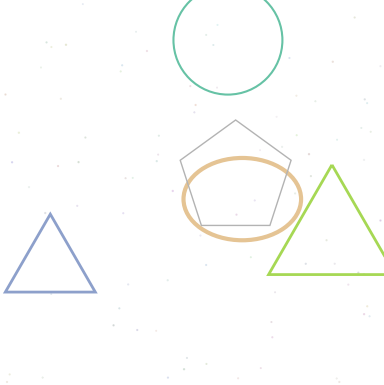[{"shape": "circle", "thickness": 1.5, "radius": 0.71, "center": [0.592, 0.896]}, {"shape": "triangle", "thickness": 2, "radius": 0.67, "center": [0.131, 0.309]}, {"shape": "triangle", "thickness": 2, "radius": 0.95, "center": [0.862, 0.382]}, {"shape": "oval", "thickness": 3, "radius": 0.76, "center": [0.629, 0.483]}, {"shape": "pentagon", "thickness": 1, "radius": 0.76, "center": [0.612, 0.537]}]